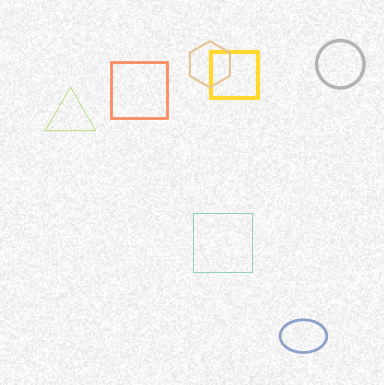[{"shape": "square", "thickness": 0.5, "radius": 0.38, "center": [0.577, 0.37]}, {"shape": "square", "thickness": 2, "radius": 0.36, "center": [0.362, 0.766]}, {"shape": "oval", "thickness": 2, "radius": 0.3, "center": [0.788, 0.127]}, {"shape": "triangle", "thickness": 0.5, "radius": 0.38, "center": [0.183, 0.698]}, {"shape": "square", "thickness": 3, "radius": 0.3, "center": [0.609, 0.805]}, {"shape": "hexagon", "thickness": 1.5, "radius": 0.3, "center": [0.545, 0.833]}, {"shape": "circle", "thickness": 2.5, "radius": 0.31, "center": [0.884, 0.833]}]